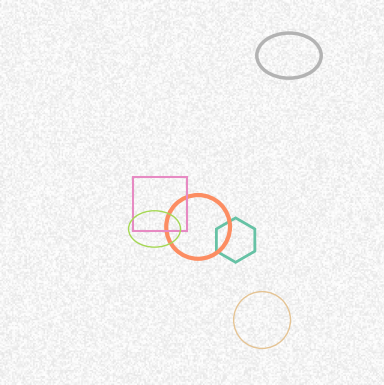[{"shape": "hexagon", "thickness": 2, "radius": 0.29, "center": [0.612, 0.376]}, {"shape": "circle", "thickness": 3, "radius": 0.41, "center": [0.515, 0.411]}, {"shape": "square", "thickness": 1.5, "radius": 0.35, "center": [0.416, 0.47]}, {"shape": "oval", "thickness": 1, "radius": 0.34, "center": [0.401, 0.405]}, {"shape": "circle", "thickness": 1, "radius": 0.37, "center": [0.681, 0.169]}, {"shape": "oval", "thickness": 2.5, "radius": 0.42, "center": [0.751, 0.856]}]